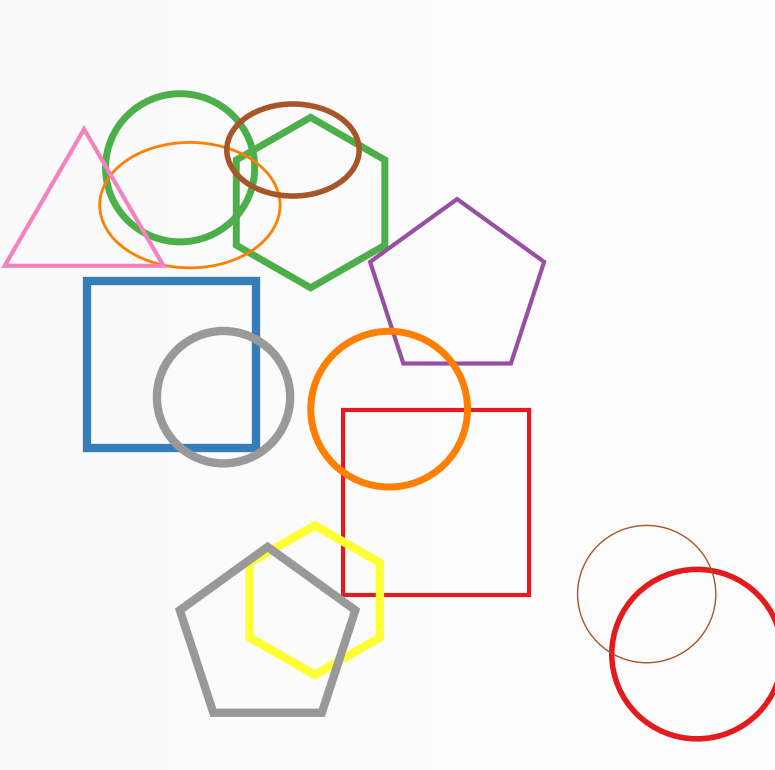[{"shape": "circle", "thickness": 2, "radius": 0.55, "center": [0.899, 0.151]}, {"shape": "square", "thickness": 1.5, "radius": 0.6, "center": [0.562, 0.347]}, {"shape": "square", "thickness": 3, "radius": 0.54, "center": [0.221, 0.527]}, {"shape": "circle", "thickness": 2.5, "radius": 0.48, "center": [0.232, 0.782]}, {"shape": "hexagon", "thickness": 2.5, "radius": 0.55, "center": [0.401, 0.737]}, {"shape": "pentagon", "thickness": 1.5, "radius": 0.59, "center": [0.59, 0.623]}, {"shape": "circle", "thickness": 2.5, "radius": 0.51, "center": [0.502, 0.469]}, {"shape": "oval", "thickness": 1, "radius": 0.58, "center": [0.245, 0.734]}, {"shape": "hexagon", "thickness": 3, "radius": 0.49, "center": [0.406, 0.221]}, {"shape": "oval", "thickness": 2, "radius": 0.43, "center": [0.378, 0.805]}, {"shape": "circle", "thickness": 0.5, "radius": 0.45, "center": [0.834, 0.228]}, {"shape": "triangle", "thickness": 1.5, "radius": 0.59, "center": [0.109, 0.714]}, {"shape": "pentagon", "thickness": 3, "radius": 0.6, "center": [0.345, 0.171]}, {"shape": "circle", "thickness": 3, "radius": 0.43, "center": [0.288, 0.484]}]